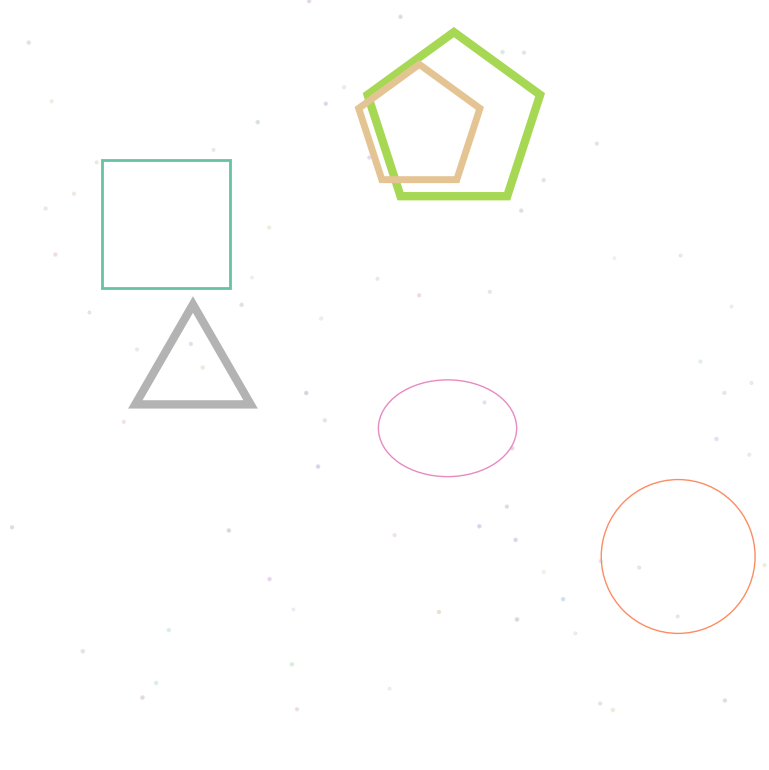[{"shape": "square", "thickness": 1, "radius": 0.42, "center": [0.216, 0.709]}, {"shape": "circle", "thickness": 0.5, "radius": 0.5, "center": [0.881, 0.277]}, {"shape": "oval", "thickness": 0.5, "radius": 0.45, "center": [0.581, 0.444]}, {"shape": "pentagon", "thickness": 3, "radius": 0.59, "center": [0.589, 0.84]}, {"shape": "pentagon", "thickness": 2.5, "radius": 0.41, "center": [0.545, 0.834]}, {"shape": "triangle", "thickness": 3, "radius": 0.43, "center": [0.251, 0.518]}]